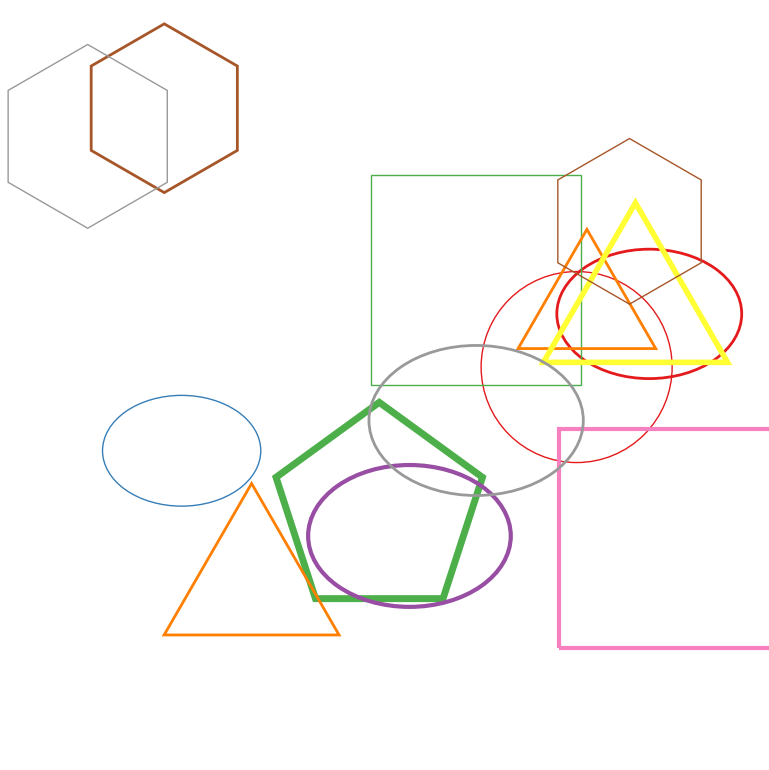[{"shape": "oval", "thickness": 1, "radius": 0.6, "center": [0.843, 0.592]}, {"shape": "circle", "thickness": 0.5, "radius": 0.62, "center": [0.749, 0.523]}, {"shape": "oval", "thickness": 0.5, "radius": 0.51, "center": [0.236, 0.415]}, {"shape": "pentagon", "thickness": 2.5, "radius": 0.7, "center": [0.493, 0.337]}, {"shape": "square", "thickness": 0.5, "radius": 0.68, "center": [0.618, 0.636]}, {"shape": "oval", "thickness": 1.5, "radius": 0.66, "center": [0.532, 0.304]}, {"shape": "triangle", "thickness": 1, "radius": 0.66, "center": [0.327, 0.241]}, {"shape": "triangle", "thickness": 1, "radius": 0.52, "center": [0.762, 0.599]}, {"shape": "triangle", "thickness": 2, "radius": 0.69, "center": [0.825, 0.598]}, {"shape": "hexagon", "thickness": 1, "radius": 0.55, "center": [0.213, 0.859]}, {"shape": "hexagon", "thickness": 0.5, "radius": 0.54, "center": [0.818, 0.713]}, {"shape": "square", "thickness": 1.5, "radius": 0.71, "center": [0.868, 0.301]}, {"shape": "oval", "thickness": 1, "radius": 0.7, "center": [0.618, 0.454]}, {"shape": "hexagon", "thickness": 0.5, "radius": 0.6, "center": [0.114, 0.823]}]